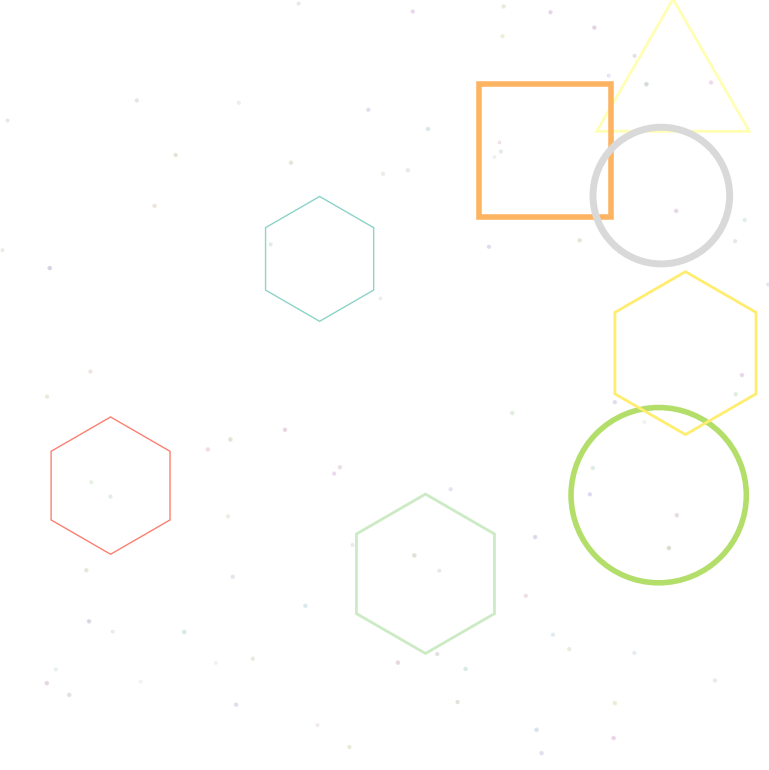[{"shape": "hexagon", "thickness": 0.5, "radius": 0.41, "center": [0.415, 0.664]}, {"shape": "triangle", "thickness": 1, "radius": 0.57, "center": [0.874, 0.887]}, {"shape": "hexagon", "thickness": 0.5, "radius": 0.45, "center": [0.144, 0.369]}, {"shape": "square", "thickness": 2, "radius": 0.43, "center": [0.708, 0.804]}, {"shape": "circle", "thickness": 2, "radius": 0.57, "center": [0.855, 0.357]}, {"shape": "circle", "thickness": 2.5, "radius": 0.44, "center": [0.859, 0.746]}, {"shape": "hexagon", "thickness": 1, "radius": 0.52, "center": [0.553, 0.255]}, {"shape": "hexagon", "thickness": 1, "radius": 0.53, "center": [0.89, 0.541]}]